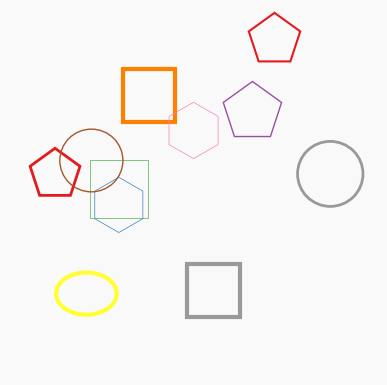[{"shape": "pentagon", "thickness": 2, "radius": 0.34, "center": [0.142, 0.547]}, {"shape": "pentagon", "thickness": 1.5, "radius": 0.35, "center": [0.708, 0.897]}, {"shape": "hexagon", "thickness": 0.5, "radius": 0.36, "center": [0.307, 0.468]}, {"shape": "square", "thickness": 0.5, "radius": 0.38, "center": [0.307, 0.508]}, {"shape": "pentagon", "thickness": 1, "radius": 0.4, "center": [0.651, 0.709]}, {"shape": "square", "thickness": 3, "radius": 0.34, "center": [0.385, 0.752]}, {"shape": "oval", "thickness": 3, "radius": 0.39, "center": [0.223, 0.237]}, {"shape": "circle", "thickness": 1, "radius": 0.41, "center": [0.236, 0.583]}, {"shape": "hexagon", "thickness": 0.5, "radius": 0.37, "center": [0.5, 0.661]}, {"shape": "circle", "thickness": 2, "radius": 0.42, "center": [0.852, 0.548]}, {"shape": "square", "thickness": 3, "radius": 0.34, "center": [0.552, 0.245]}]